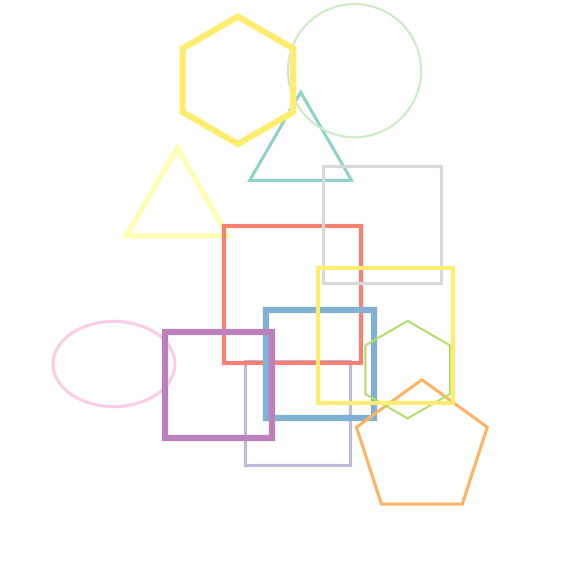[{"shape": "triangle", "thickness": 1.5, "radius": 0.51, "center": [0.521, 0.738]}, {"shape": "triangle", "thickness": 2.5, "radius": 0.51, "center": [0.307, 0.642]}, {"shape": "square", "thickness": 1.5, "radius": 0.45, "center": [0.515, 0.284]}, {"shape": "square", "thickness": 2, "radius": 0.59, "center": [0.507, 0.489]}, {"shape": "square", "thickness": 3, "radius": 0.47, "center": [0.554, 0.369]}, {"shape": "pentagon", "thickness": 1.5, "radius": 0.6, "center": [0.73, 0.223]}, {"shape": "hexagon", "thickness": 1, "radius": 0.42, "center": [0.706, 0.359]}, {"shape": "oval", "thickness": 1.5, "radius": 0.53, "center": [0.197, 0.369]}, {"shape": "square", "thickness": 1.5, "radius": 0.51, "center": [0.661, 0.61]}, {"shape": "square", "thickness": 3, "radius": 0.46, "center": [0.378, 0.333]}, {"shape": "circle", "thickness": 1, "radius": 0.58, "center": [0.614, 0.877]}, {"shape": "hexagon", "thickness": 3, "radius": 0.55, "center": [0.412, 0.86]}, {"shape": "square", "thickness": 2, "radius": 0.58, "center": [0.667, 0.418]}]